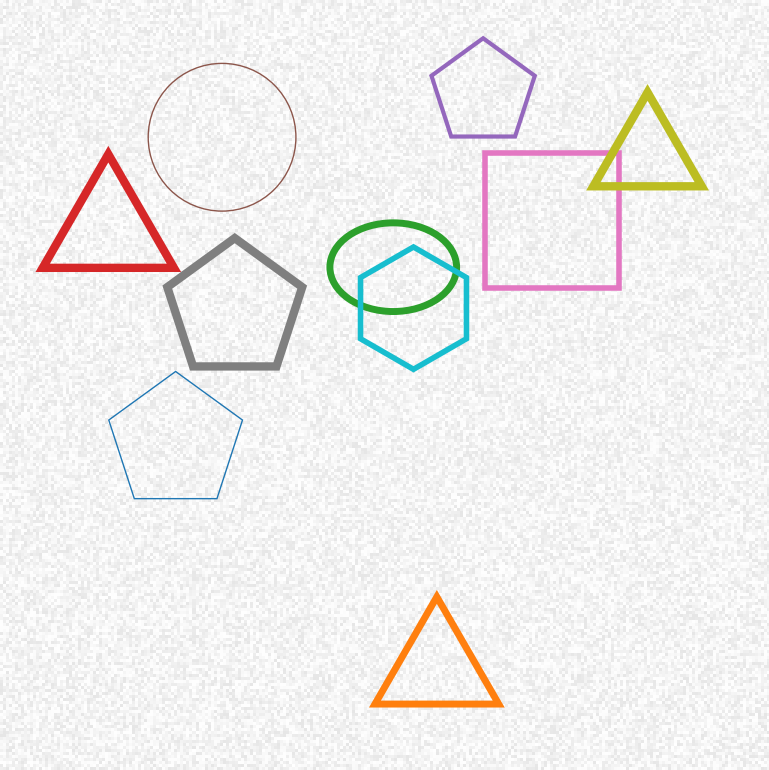[{"shape": "pentagon", "thickness": 0.5, "radius": 0.46, "center": [0.228, 0.426]}, {"shape": "triangle", "thickness": 2.5, "radius": 0.46, "center": [0.567, 0.132]}, {"shape": "oval", "thickness": 2.5, "radius": 0.41, "center": [0.511, 0.653]}, {"shape": "triangle", "thickness": 3, "radius": 0.49, "center": [0.141, 0.701]}, {"shape": "pentagon", "thickness": 1.5, "radius": 0.35, "center": [0.627, 0.88]}, {"shape": "circle", "thickness": 0.5, "radius": 0.48, "center": [0.288, 0.822]}, {"shape": "square", "thickness": 2, "radius": 0.44, "center": [0.717, 0.714]}, {"shape": "pentagon", "thickness": 3, "radius": 0.46, "center": [0.305, 0.599]}, {"shape": "triangle", "thickness": 3, "radius": 0.41, "center": [0.841, 0.799]}, {"shape": "hexagon", "thickness": 2, "radius": 0.4, "center": [0.537, 0.6]}]